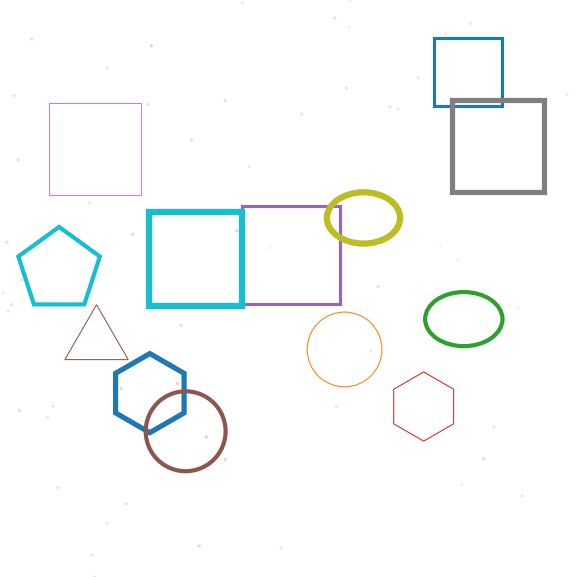[{"shape": "square", "thickness": 1.5, "radius": 0.29, "center": [0.81, 0.875]}, {"shape": "hexagon", "thickness": 2.5, "radius": 0.34, "center": [0.259, 0.318]}, {"shape": "circle", "thickness": 0.5, "radius": 0.32, "center": [0.597, 0.394]}, {"shape": "oval", "thickness": 2, "radius": 0.33, "center": [0.803, 0.447]}, {"shape": "hexagon", "thickness": 0.5, "radius": 0.3, "center": [0.734, 0.295]}, {"shape": "square", "thickness": 1.5, "radius": 0.43, "center": [0.504, 0.558]}, {"shape": "circle", "thickness": 2, "radius": 0.35, "center": [0.321, 0.252]}, {"shape": "triangle", "thickness": 0.5, "radius": 0.32, "center": [0.167, 0.408]}, {"shape": "square", "thickness": 0.5, "radius": 0.4, "center": [0.165, 0.741]}, {"shape": "square", "thickness": 2.5, "radius": 0.4, "center": [0.862, 0.747]}, {"shape": "oval", "thickness": 3, "radius": 0.32, "center": [0.629, 0.622]}, {"shape": "square", "thickness": 3, "radius": 0.41, "center": [0.339, 0.55]}, {"shape": "pentagon", "thickness": 2, "radius": 0.37, "center": [0.102, 0.532]}]